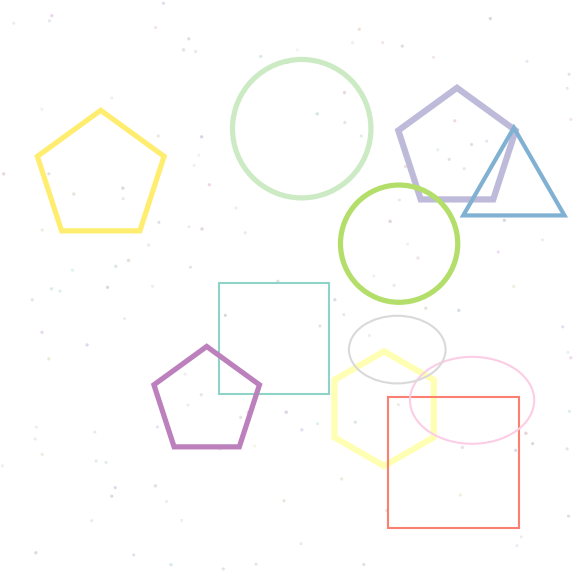[{"shape": "square", "thickness": 1, "radius": 0.48, "center": [0.475, 0.413]}, {"shape": "hexagon", "thickness": 3, "radius": 0.5, "center": [0.665, 0.291]}, {"shape": "pentagon", "thickness": 3, "radius": 0.53, "center": [0.791, 0.74]}, {"shape": "square", "thickness": 1, "radius": 0.57, "center": [0.785, 0.198]}, {"shape": "triangle", "thickness": 2, "radius": 0.51, "center": [0.89, 0.677]}, {"shape": "circle", "thickness": 2.5, "radius": 0.51, "center": [0.691, 0.577]}, {"shape": "oval", "thickness": 1, "radius": 0.54, "center": [0.818, 0.306]}, {"shape": "oval", "thickness": 1, "radius": 0.42, "center": [0.688, 0.394]}, {"shape": "pentagon", "thickness": 2.5, "radius": 0.48, "center": [0.358, 0.303]}, {"shape": "circle", "thickness": 2.5, "radius": 0.6, "center": [0.522, 0.776]}, {"shape": "pentagon", "thickness": 2.5, "radius": 0.58, "center": [0.174, 0.693]}]